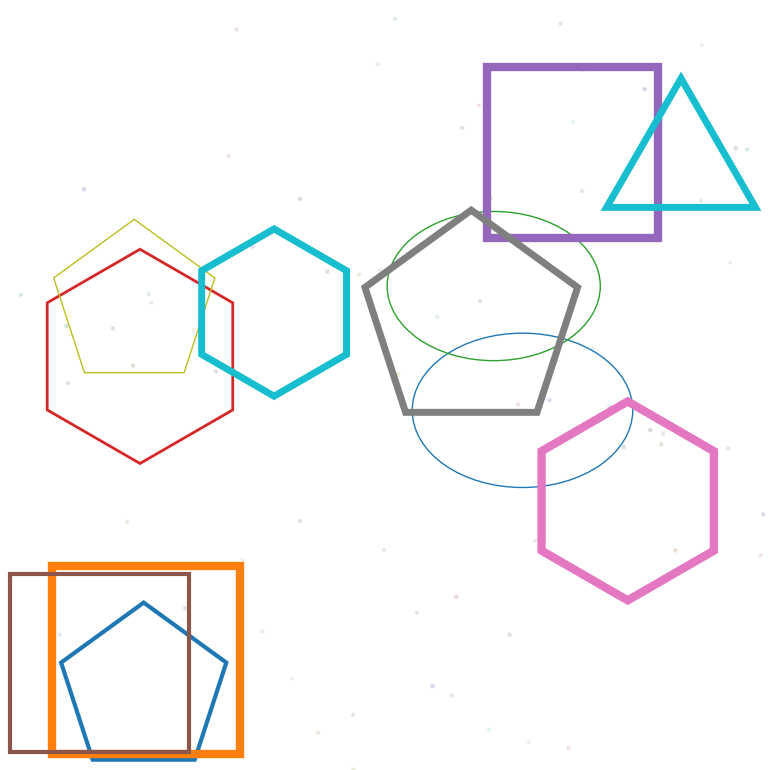[{"shape": "oval", "thickness": 0.5, "radius": 0.72, "center": [0.679, 0.467]}, {"shape": "pentagon", "thickness": 1.5, "radius": 0.56, "center": [0.187, 0.105]}, {"shape": "square", "thickness": 3, "radius": 0.61, "center": [0.19, 0.143]}, {"shape": "oval", "thickness": 0.5, "radius": 0.69, "center": [0.641, 0.628]}, {"shape": "hexagon", "thickness": 1, "radius": 0.7, "center": [0.182, 0.537]}, {"shape": "square", "thickness": 3, "radius": 0.56, "center": [0.744, 0.802]}, {"shape": "square", "thickness": 1.5, "radius": 0.58, "center": [0.129, 0.139]}, {"shape": "hexagon", "thickness": 3, "radius": 0.65, "center": [0.815, 0.349]}, {"shape": "pentagon", "thickness": 2.5, "radius": 0.73, "center": [0.612, 0.582]}, {"shape": "pentagon", "thickness": 0.5, "radius": 0.55, "center": [0.174, 0.605]}, {"shape": "triangle", "thickness": 2.5, "radius": 0.56, "center": [0.884, 0.786]}, {"shape": "hexagon", "thickness": 2.5, "radius": 0.54, "center": [0.356, 0.594]}]